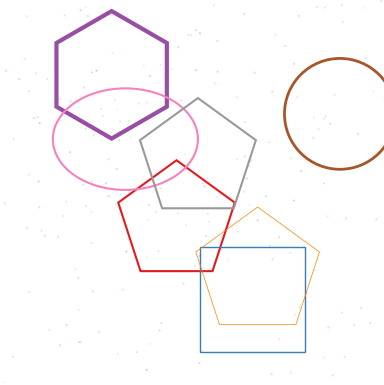[{"shape": "pentagon", "thickness": 1.5, "radius": 0.8, "center": [0.458, 0.425]}, {"shape": "square", "thickness": 1, "radius": 0.68, "center": [0.655, 0.223]}, {"shape": "hexagon", "thickness": 3, "radius": 0.83, "center": [0.29, 0.806]}, {"shape": "pentagon", "thickness": 0.5, "radius": 0.84, "center": [0.669, 0.293]}, {"shape": "circle", "thickness": 2, "radius": 0.72, "center": [0.883, 0.704]}, {"shape": "oval", "thickness": 1.5, "radius": 0.94, "center": [0.326, 0.639]}, {"shape": "pentagon", "thickness": 1.5, "radius": 0.79, "center": [0.514, 0.587]}]